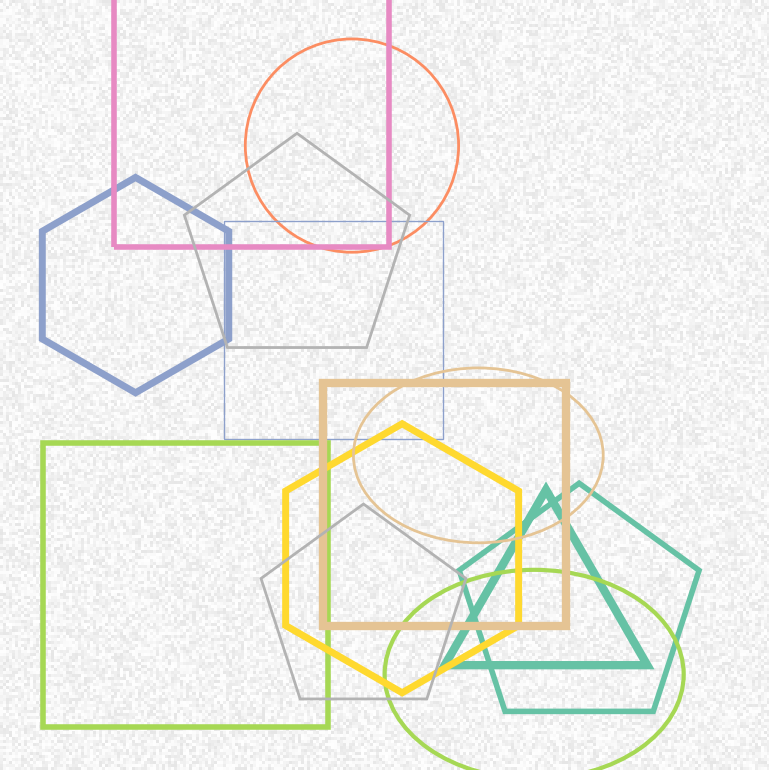[{"shape": "triangle", "thickness": 3, "radius": 0.76, "center": [0.709, 0.212]}, {"shape": "pentagon", "thickness": 2, "radius": 0.82, "center": [0.752, 0.209]}, {"shape": "circle", "thickness": 1, "radius": 0.69, "center": [0.457, 0.811]}, {"shape": "hexagon", "thickness": 2.5, "radius": 0.7, "center": [0.176, 0.63]}, {"shape": "square", "thickness": 0.5, "radius": 0.71, "center": [0.433, 0.571]}, {"shape": "square", "thickness": 2, "radius": 0.89, "center": [0.327, 0.858]}, {"shape": "square", "thickness": 2, "radius": 0.92, "center": [0.241, 0.24]}, {"shape": "oval", "thickness": 1.5, "radius": 0.97, "center": [0.694, 0.124]}, {"shape": "hexagon", "thickness": 2.5, "radius": 0.87, "center": [0.522, 0.275]}, {"shape": "square", "thickness": 3, "radius": 0.79, "center": [0.577, 0.345]}, {"shape": "oval", "thickness": 1, "radius": 0.81, "center": [0.621, 0.409]}, {"shape": "pentagon", "thickness": 1, "radius": 0.7, "center": [0.472, 0.205]}, {"shape": "pentagon", "thickness": 1, "radius": 0.77, "center": [0.386, 0.673]}]